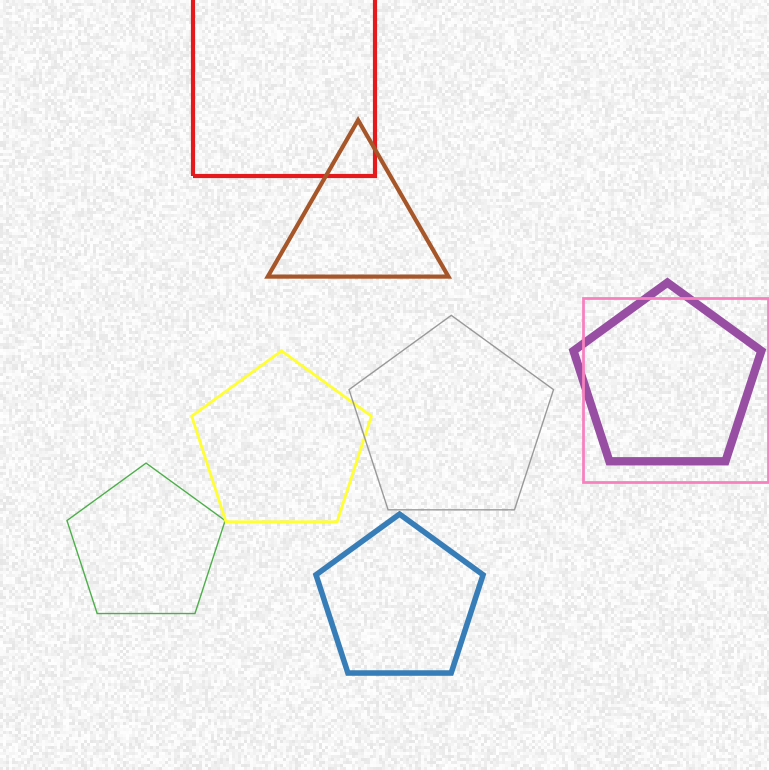[{"shape": "square", "thickness": 1.5, "radius": 0.59, "center": [0.369, 0.89]}, {"shape": "pentagon", "thickness": 2, "radius": 0.57, "center": [0.519, 0.218]}, {"shape": "pentagon", "thickness": 0.5, "radius": 0.54, "center": [0.19, 0.291]}, {"shape": "pentagon", "thickness": 3, "radius": 0.64, "center": [0.867, 0.505]}, {"shape": "pentagon", "thickness": 1, "radius": 0.61, "center": [0.366, 0.422]}, {"shape": "triangle", "thickness": 1.5, "radius": 0.68, "center": [0.465, 0.709]}, {"shape": "square", "thickness": 1, "radius": 0.6, "center": [0.878, 0.494]}, {"shape": "pentagon", "thickness": 0.5, "radius": 0.7, "center": [0.586, 0.451]}]